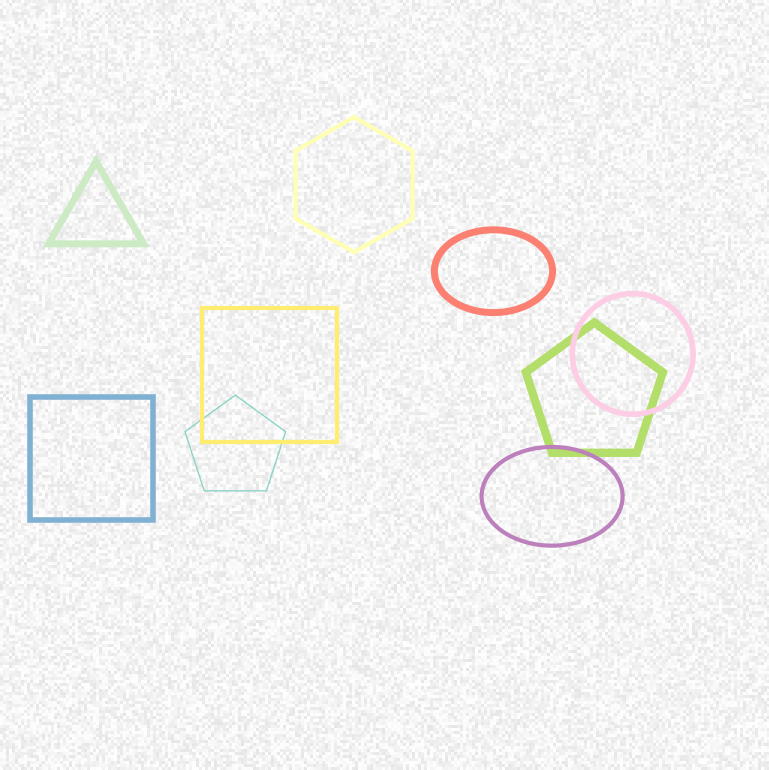[{"shape": "pentagon", "thickness": 0.5, "radius": 0.34, "center": [0.306, 0.418]}, {"shape": "hexagon", "thickness": 1.5, "radius": 0.44, "center": [0.46, 0.76]}, {"shape": "oval", "thickness": 2.5, "radius": 0.38, "center": [0.641, 0.648]}, {"shape": "square", "thickness": 2, "radius": 0.4, "center": [0.119, 0.405]}, {"shape": "pentagon", "thickness": 3, "radius": 0.47, "center": [0.772, 0.488]}, {"shape": "circle", "thickness": 2, "radius": 0.39, "center": [0.822, 0.54]}, {"shape": "oval", "thickness": 1.5, "radius": 0.46, "center": [0.717, 0.355]}, {"shape": "triangle", "thickness": 2.5, "radius": 0.36, "center": [0.125, 0.719]}, {"shape": "square", "thickness": 1.5, "radius": 0.44, "center": [0.35, 0.513]}]